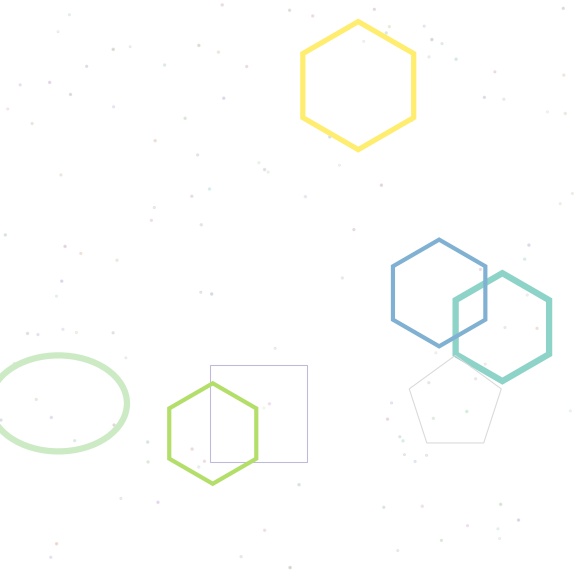[{"shape": "hexagon", "thickness": 3, "radius": 0.47, "center": [0.87, 0.433]}, {"shape": "square", "thickness": 0.5, "radius": 0.42, "center": [0.447, 0.284]}, {"shape": "hexagon", "thickness": 2, "radius": 0.46, "center": [0.76, 0.492]}, {"shape": "hexagon", "thickness": 2, "radius": 0.44, "center": [0.368, 0.248]}, {"shape": "pentagon", "thickness": 0.5, "radius": 0.42, "center": [0.788, 0.3]}, {"shape": "oval", "thickness": 3, "radius": 0.59, "center": [0.101, 0.301]}, {"shape": "hexagon", "thickness": 2.5, "radius": 0.55, "center": [0.62, 0.851]}]